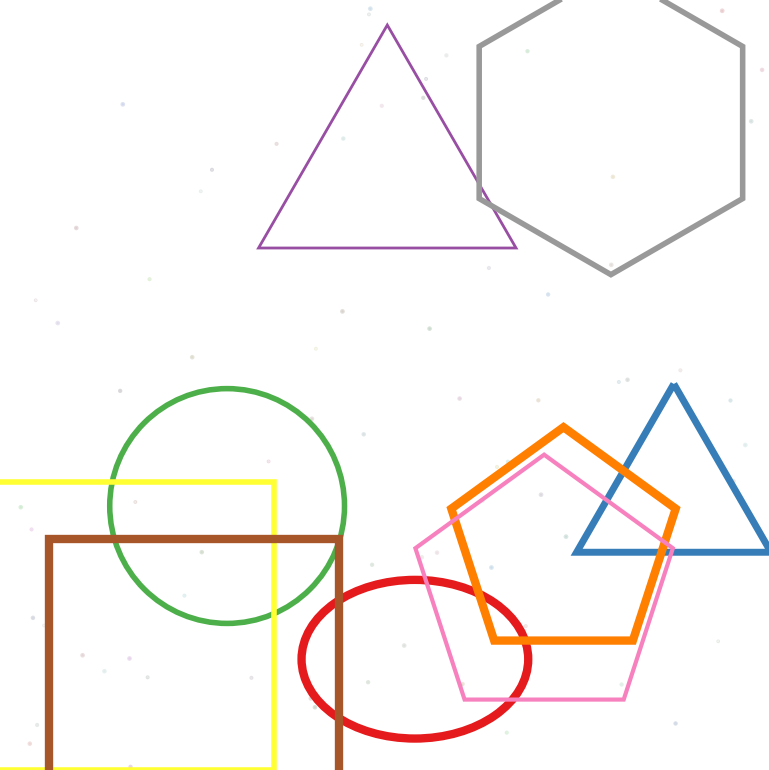[{"shape": "oval", "thickness": 3, "radius": 0.74, "center": [0.539, 0.144]}, {"shape": "triangle", "thickness": 2.5, "radius": 0.73, "center": [0.875, 0.356]}, {"shape": "circle", "thickness": 2, "radius": 0.76, "center": [0.295, 0.343]}, {"shape": "triangle", "thickness": 1, "radius": 0.97, "center": [0.503, 0.774]}, {"shape": "pentagon", "thickness": 3, "radius": 0.77, "center": [0.732, 0.292]}, {"shape": "square", "thickness": 2, "radius": 0.93, "center": [0.169, 0.187]}, {"shape": "square", "thickness": 3, "radius": 0.94, "center": [0.252, 0.112]}, {"shape": "pentagon", "thickness": 1.5, "radius": 0.88, "center": [0.707, 0.234]}, {"shape": "hexagon", "thickness": 2, "radius": 0.99, "center": [0.793, 0.841]}]